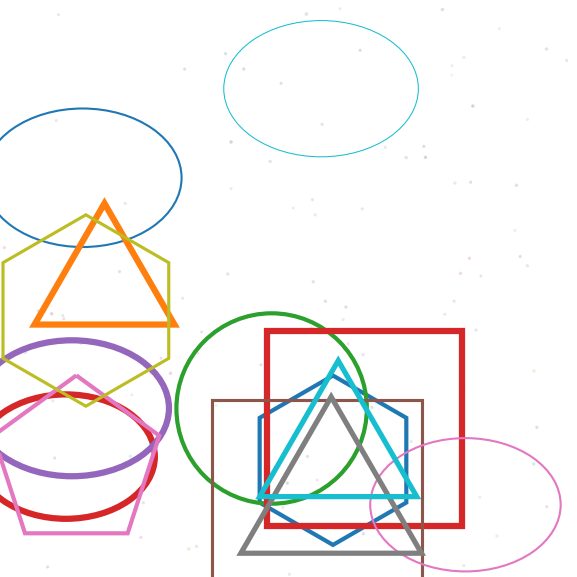[{"shape": "oval", "thickness": 1, "radius": 0.86, "center": [0.143, 0.691]}, {"shape": "hexagon", "thickness": 2, "radius": 0.73, "center": [0.577, 0.202]}, {"shape": "triangle", "thickness": 3, "radius": 0.7, "center": [0.181, 0.507]}, {"shape": "circle", "thickness": 2, "radius": 0.82, "center": [0.47, 0.292]}, {"shape": "oval", "thickness": 3, "radius": 0.77, "center": [0.114, 0.208]}, {"shape": "square", "thickness": 3, "radius": 0.84, "center": [0.631, 0.258]}, {"shape": "oval", "thickness": 3, "radius": 0.84, "center": [0.124, 0.292]}, {"shape": "square", "thickness": 1.5, "radius": 0.91, "center": [0.549, 0.125]}, {"shape": "oval", "thickness": 1, "radius": 0.82, "center": [0.806, 0.125]}, {"shape": "pentagon", "thickness": 2, "radius": 0.76, "center": [0.132, 0.198]}, {"shape": "triangle", "thickness": 2.5, "radius": 0.9, "center": [0.573, 0.131]}, {"shape": "hexagon", "thickness": 1.5, "radius": 0.83, "center": [0.149, 0.461]}, {"shape": "oval", "thickness": 0.5, "radius": 0.84, "center": [0.556, 0.846]}, {"shape": "triangle", "thickness": 2.5, "radius": 0.78, "center": [0.586, 0.218]}]